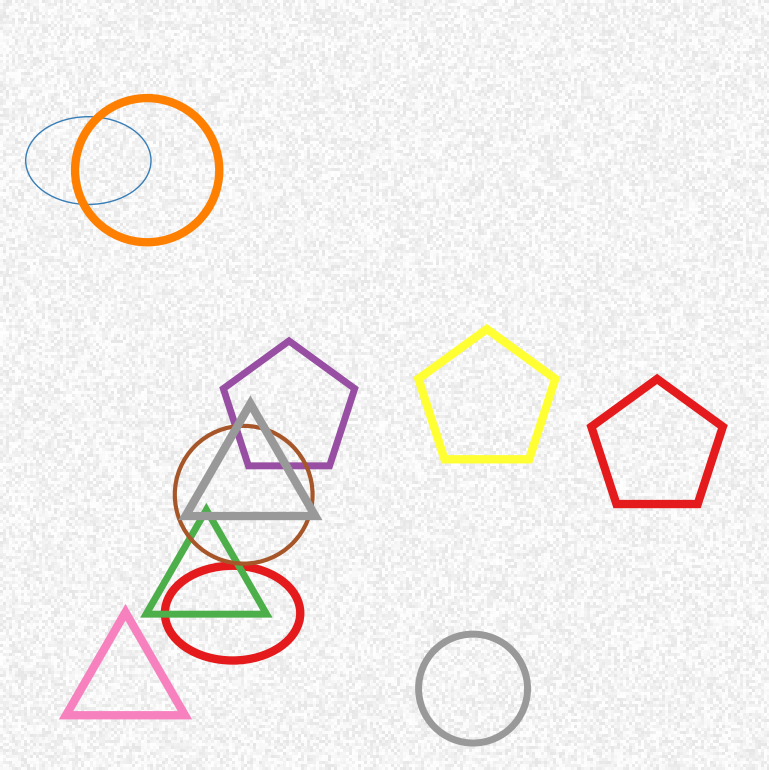[{"shape": "pentagon", "thickness": 3, "radius": 0.45, "center": [0.853, 0.418]}, {"shape": "oval", "thickness": 3, "radius": 0.44, "center": [0.302, 0.204]}, {"shape": "oval", "thickness": 0.5, "radius": 0.41, "center": [0.115, 0.791]}, {"shape": "triangle", "thickness": 2.5, "radius": 0.45, "center": [0.268, 0.248]}, {"shape": "pentagon", "thickness": 2.5, "radius": 0.45, "center": [0.375, 0.468]}, {"shape": "circle", "thickness": 3, "radius": 0.47, "center": [0.191, 0.779]}, {"shape": "pentagon", "thickness": 3, "radius": 0.47, "center": [0.632, 0.479]}, {"shape": "circle", "thickness": 1.5, "radius": 0.45, "center": [0.316, 0.357]}, {"shape": "triangle", "thickness": 3, "radius": 0.45, "center": [0.163, 0.116]}, {"shape": "triangle", "thickness": 3, "radius": 0.49, "center": [0.325, 0.378]}, {"shape": "circle", "thickness": 2.5, "radius": 0.35, "center": [0.614, 0.106]}]